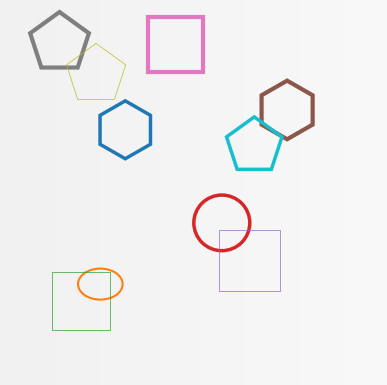[{"shape": "hexagon", "thickness": 2.5, "radius": 0.38, "center": [0.323, 0.663]}, {"shape": "oval", "thickness": 1.5, "radius": 0.29, "center": [0.259, 0.262]}, {"shape": "square", "thickness": 0.5, "radius": 0.38, "center": [0.209, 0.218]}, {"shape": "circle", "thickness": 2.5, "radius": 0.36, "center": [0.572, 0.421]}, {"shape": "square", "thickness": 0.5, "radius": 0.4, "center": [0.644, 0.324]}, {"shape": "hexagon", "thickness": 3, "radius": 0.38, "center": [0.741, 0.714]}, {"shape": "square", "thickness": 3, "radius": 0.36, "center": [0.454, 0.885]}, {"shape": "pentagon", "thickness": 3, "radius": 0.4, "center": [0.154, 0.889]}, {"shape": "pentagon", "thickness": 0.5, "radius": 0.4, "center": [0.248, 0.807]}, {"shape": "pentagon", "thickness": 2.5, "radius": 0.38, "center": [0.656, 0.621]}]